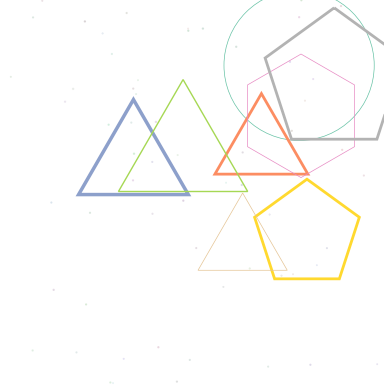[{"shape": "circle", "thickness": 0.5, "radius": 0.98, "center": [0.777, 0.83]}, {"shape": "triangle", "thickness": 2, "radius": 0.7, "center": [0.679, 0.617]}, {"shape": "triangle", "thickness": 2.5, "radius": 0.82, "center": [0.347, 0.577]}, {"shape": "hexagon", "thickness": 0.5, "radius": 0.8, "center": [0.782, 0.699]}, {"shape": "triangle", "thickness": 1, "radius": 0.97, "center": [0.476, 0.599]}, {"shape": "pentagon", "thickness": 2, "radius": 0.72, "center": [0.797, 0.391]}, {"shape": "triangle", "thickness": 0.5, "radius": 0.67, "center": [0.63, 0.365]}, {"shape": "pentagon", "thickness": 2, "radius": 0.94, "center": [0.868, 0.791]}]